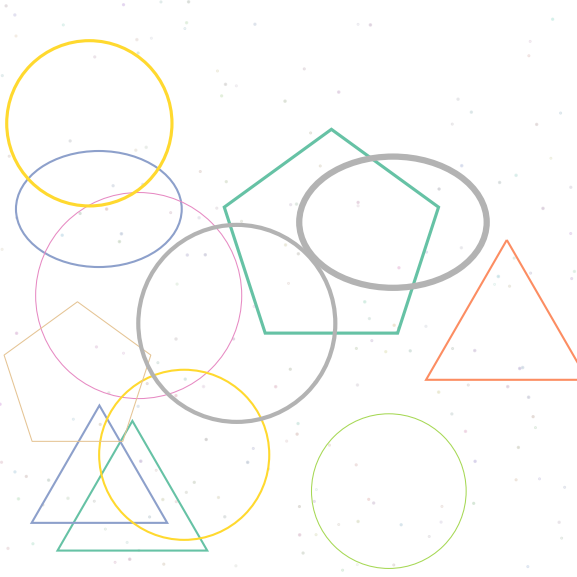[{"shape": "triangle", "thickness": 1, "radius": 0.75, "center": [0.229, 0.121]}, {"shape": "pentagon", "thickness": 1.5, "radius": 0.98, "center": [0.574, 0.58]}, {"shape": "triangle", "thickness": 1, "radius": 0.81, "center": [0.878, 0.422]}, {"shape": "triangle", "thickness": 1, "radius": 0.68, "center": [0.172, 0.162]}, {"shape": "oval", "thickness": 1, "radius": 0.72, "center": [0.171, 0.637]}, {"shape": "circle", "thickness": 0.5, "radius": 0.89, "center": [0.24, 0.487]}, {"shape": "circle", "thickness": 0.5, "radius": 0.67, "center": [0.673, 0.149]}, {"shape": "circle", "thickness": 1.5, "radius": 0.72, "center": [0.155, 0.786]}, {"shape": "circle", "thickness": 1, "radius": 0.74, "center": [0.319, 0.212]}, {"shape": "pentagon", "thickness": 0.5, "radius": 0.67, "center": [0.134, 0.343]}, {"shape": "circle", "thickness": 2, "radius": 0.85, "center": [0.41, 0.439]}, {"shape": "oval", "thickness": 3, "radius": 0.81, "center": [0.68, 0.614]}]